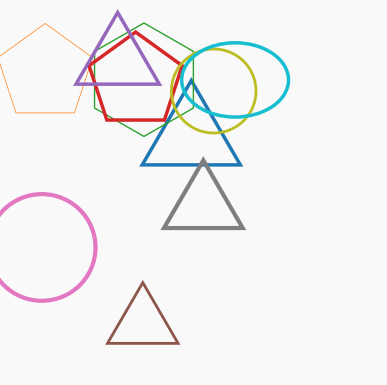[{"shape": "triangle", "thickness": 2.5, "radius": 0.73, "center": [0.494, 0.645]}, {"shape": "pentagon", "thickness": 0.5, "radius": 0.64, "center": [0.117, 0.811]}, {"shape": "hexagon", "thickness": 1, "radius": 0.74, "center": [0.372, 0.793]}, {"shape": "pentagon", "thickness": 2.5, "radius": 0.63, "center": [0.35, 0.79]}, {"shape": "triangle", "thickness": 2.5, "radius": 0.62, "center": [0.304, 0.843]}, {"shape": "triangle", "thickness": 2, "radius": 0.53, "center": [0.369, 0.161]}, {"shape": "circle", "thickness": 3, "radius": 0.69, "center": [0.108, 0.357]}, {"shape": "triangle", "thickness": 3, "radius": 0.59, "center": [0.525, 0.466]}, {"shape": "circle", "thickness": 2, "radius": 0.55, "center": [0.551, 0.764]}, {"shape": "oval", "thickness": 2.5, "radius": 0.69, "center": [0.607, 0.792]}]